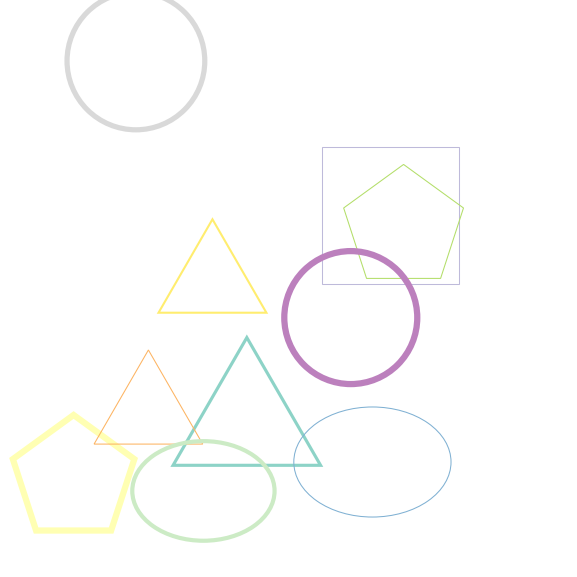[{"shape": "triangle", "thickness": 1.5, "radius": 0.74, "center": [0.427, 0.267]}, {"shape": "pentagon", "thickness": 3, "radius": 0.55, "center": [0.127, 0.17]}, {"shape": "square", "thickness": 0.5, "radius": 0.59, "center": [0.676, 0.626]}, {"shape": "oval", "thickness": 0.5, "radius": 0.68, "center": [0.645, 0.199]}, {"shape": "triangle", "thickness": 0.5, "radius": 0.54, "center": [0.257, 0.284]}, {"shape": "pentagon", "thickness": 0.5, "radius": 0.55, "center": [0.699, 0.605]}, {"shape": "circle", "thickness": 2.5, "radius": 0.6, "center": [0.235, 0.894]}, {"shape": "circle", "thickness": 3, "radius": 0.58, "center": [0.607, 0.449]}, {"shape": "oval", "thickness": 2, "radius": 0.62, "center": [0.352, 0.149]}, {"shape": "triangle", "thickness": 1, "radius": 0.54, "center": [0.368, 0.512]}]